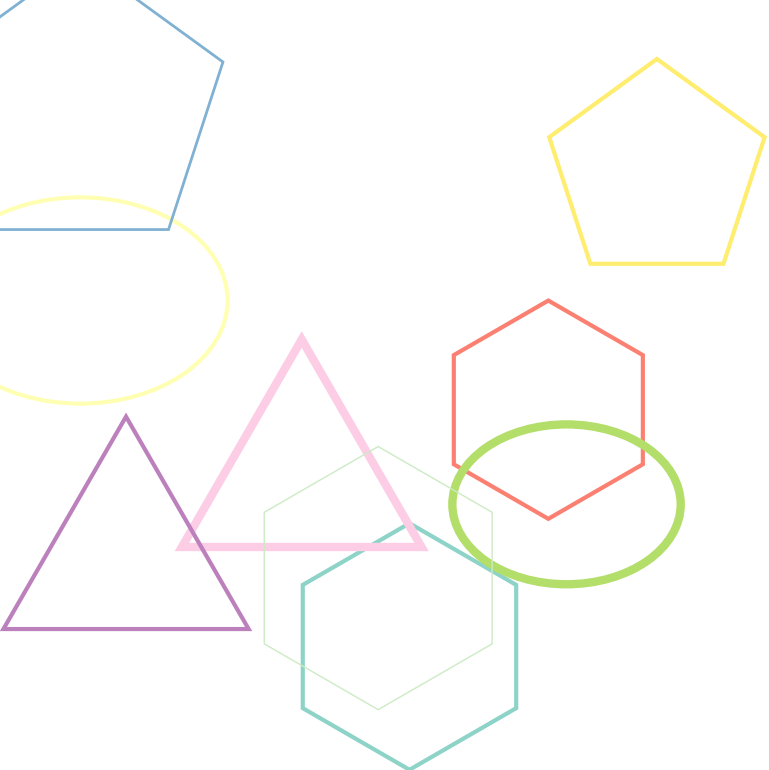[{"shape": "hexagon", "thickness": 1.5, "radius": 0.8, "center": [0.532, 0.16]}, {"shape": "oval", "thickness": 1.5, "radius": 0.96, "center": [0.104, 0.61]}, {"shape": "hexagon", "thickness": 1.5, "radius": 0.71, "center": [0.712, 0.468]}, {"shape": "pentagon", "thickness": 1, "radius": 0.97, "center": [0.104, 0.859]}, {"shape": "oval", "thickness": 3, "radius": 0.74, "center": [0.736, 0.345]}, {"shape": "triangle", "thickness": 3, "radius": 0.9, "center": [0.392, 0.379]}, {"shape": "triangle", "thickness": 1.5, "radius": 0.92, "center": [0.164, 0.275]}, {"shape": "hexagon", "thickness": 0.5, "radius": 0.85, "center": [0.491, 0.249]}, {"shape": "pentagon", "thickness": 1.5, "radius": 0.74, "center": [0.853, 0.776]}]